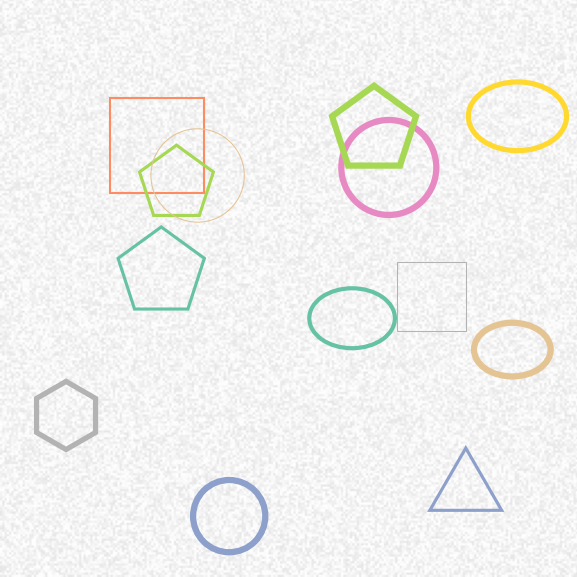[{"shape": "pentagon", "thickness": 1.5, "radius": 0.39, "center": [0.279, 0.528]}, {"shape": "oval", "thickness": 2, "radius": 0.37, "center": [0.61, 0.448]}, {"shape": "square", "thickness": 1, "radius": 0.41, "center": [0.272, 0.747]}, {"shape": "triangle", "thickness": 1.5, "radius": 0.36, "center": [0.807, 0.151]}, {"shape": "circle", "thickness": 3, "radius": 0.31, "center": [0.397, 0.105]}, {"shape": "circle", "thickness": 3, "radius": 0.41, "center": [0.673, 0.709]}, {"shape": "pentagon", "thickness": 1.5, "radius": 0.34, "center": [0.306, 0.68]}, {"shape": "pentagon", "thickness": 3, "radius": 0.38, "center": [0.648, 0.774]}, {"shape": "oval", "thickness": 2.5, "radius": 0.43, "center": [0.896, 0.798]}, {"shape": "circle", "thickness": 0.5, "radius": 0.4, "center": [0.342, 0.695]}, {"shape": "oval", "thickness": 3, "radius": 0.33, "center": [0.887, 0.394]}, {"shape": "hexagon", "thickness": 2.5, "radius": 0.29, "center": [0.114, 0.28]}, {"shape": "square", "thickness": 0.5, "radius": 0.3, "center": [0.747, 0.486]}]